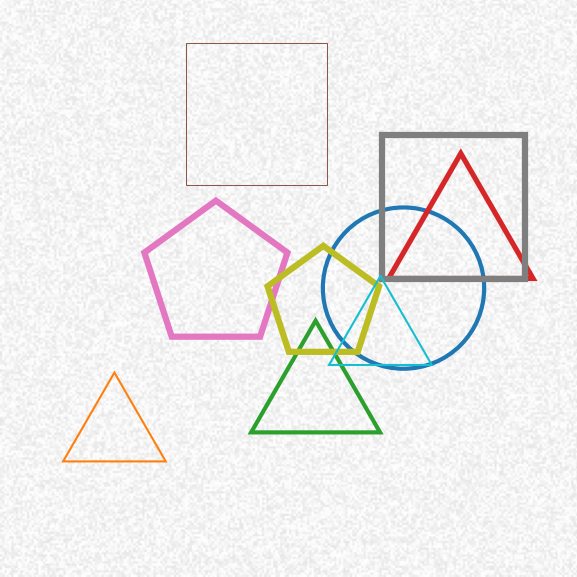[{"shape": "circle", "thickness": 2, "radius": 0.7, "center": [0.699, 0.5]}, {"shape": "triangle", "thickness": 1, "radius": 0.51, "center": [0.198, 0.251]}, {"shape": "triangle", "thickness": 2, "radius": 0.64, "center": [0.547, 0.315]}, {"shape": "triangle", "thickness": 2.5, "radius": 0.72, "center": [0.798, 0.589]}, {"shape": "square", "thickness": 0.5, "radius": 0.61, "center": [0.444, 0.802]}, {"shape": "pentagon", "thickness": 3, "radius": 0.65, "center": [0.374, 0.521]}, {"shape": "square", "thickness": 3, "radius": 0.62, "center": [0.785, 0.641]}, {"shape": "pentagon", "thickness": 3, "radius": 0.51, "center": [0.56, 0.472]}, {"shape": "triangle", "thickness": 1, "radius": 0.51, "center": [0.659, 0.419]}]